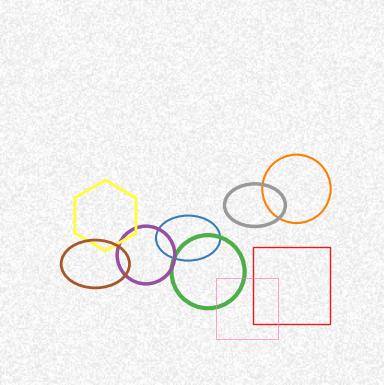[{"shape": "square", "thickness": 1, "radius": 0.5, "center": [0.756, 0.259]}, {"shape": "oval", "thickness": 1.5, "radius": 0.42, "center": [0.489, 0.382]}, {"shape": "circle", "thickness": 3, "radius": 0.47, "center": [0.54, 0.294]}, {"shape": "circle", "thickness": 2.5, "radius": 0.37, "center": [0.379, 0.338]}, {"shape": "circle", "thickness": 1.5, "radius": 0.44, "center": [0.77, 0.509]}, {"shape": "hexagon", "thickness": 2, "radius": 0.46, "center": [0.274, 0.44]}, {"shape": "oval", "thickness": 2, "radius": 0.44, "center": [0.248, 0.314]}, {"shape": "square", "thickness": 0.5, "radius": 0.4, "center": [0.642, 0.199]}, {"shape": "oval", "thickness": 2.5, "radius": 0.4, "center": [0.662, 0.467]}]